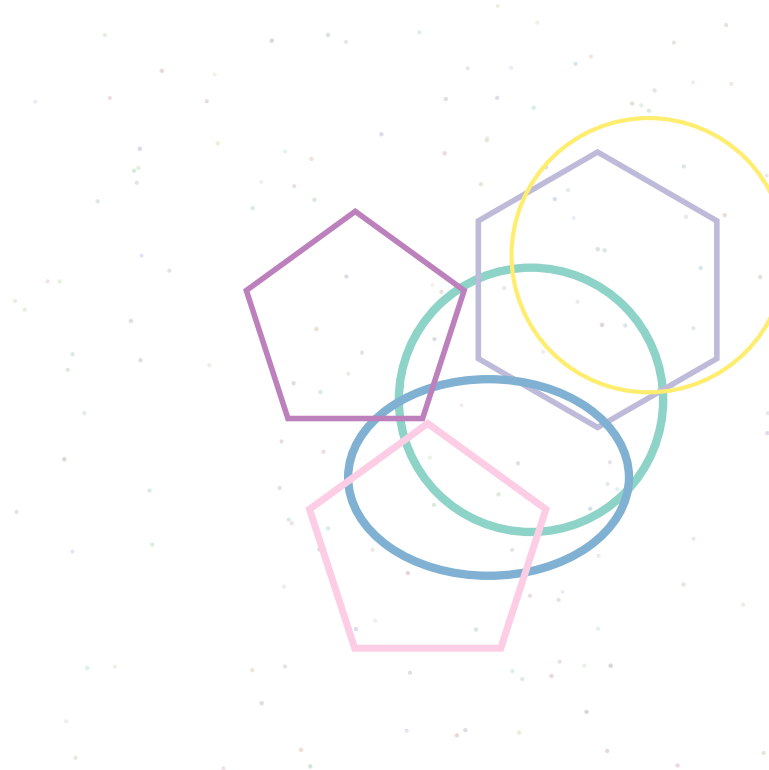[{"shape": "circle", "thickness": 3, "radius": 0.86, "center": [0.69, 0.481]}, {"shape": "hexagon", "thickness": 2, "radius": 0.89, "center": [0.776, 0.624]}, {"shape": "oval", "thickness": 3, "radius": 0.91, "center": [0.634, 0.38]}, {"shape": "pentagon", "thickness": 2.5, "radius": 0.81, "center": [0.555, 0.289]}, {"shape": "pentagon", "thickness": 2, "radius": 0.74, "center": [0.461, 0.577]}, {"shape": "circle", "thickness": 1.5, "radius": 0.89, "center": [0.842, 0.669]}]